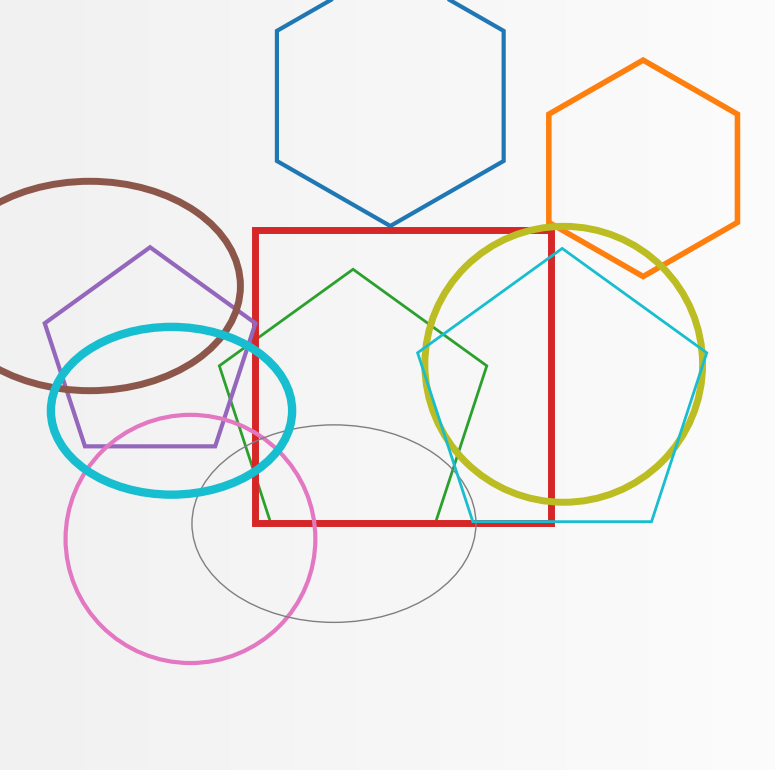[{"shape": "hexagon", "thickness": 1.5, "radius": 0.84, "center": [0.504, 0.875]}, {"shape": "hexagon", "thickness": 2, "radius": 0.7, "center": [0.83, 0.781]}, {"shape": "pentagon", "thickness": 1, "radius": 0.91, "center": [0.456, 0.469]}, {"shape": "square", "thickness": 2.5, "radius": 0.95, "center": [0.52, 0.511]}, {"shape": "pentagon", "thickness": 1.5, "radius": 0.71, "center": [0.194, 0.536]}, {"shape": "oval", "thickness": 2.5, "radius": 0.97, "center": [0.116, 0.629]}, {"shape": "circle", "thickness": 1.5, "radius": 0.81, "center": [0.246, 0.3]}, {"shape": "oval", "thickness": 0.5, "radius": 0.92, "center": [0.431, 0.32]}, {"shape": "circle", "thickness": 2.5, "radius": 0.9, "center": [0.727, 0.527]}, {"shape": "oval", "thickness": 3, "radius": 0.78, "center": [0.221, 0.467]}, {"shape": "pentagon", "thickness": 1, "radius": 0.98, "center": [0.725, 0.481]}]